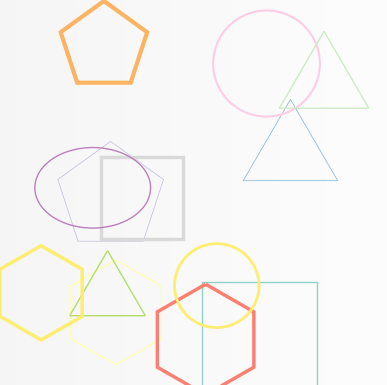[{"shape": "square", "thickness": 1, "radius": 0.74, "center": [0.669, 0.12]}, {"shape": "hexagon", "thickness": 1, "radius": 0.68, "center": [0.299, 0.189]}, {"shape": "pentagon", "thickness": 0.5, "radius": 0.72, "center": [0.286, 0.489]}, {"shape": "hexagon", "thickness": 2.5, "radius": 0.72, "center": [0.531, 0.118]}, {"shape": "triangle", "thickness": 0.5, "radius": 0.7, "center": [0.75, 0.601]}, {"shape": "pentagon", "thickness": 3, "radius": 0.59, "center": [0.268, 0.88]}, {"shape": "triangle", "thickness": 1, "radius": 0.56, "center": [0.278, 0.236]}, {"shape": "circle", "thickness": 1.5, "radius": 0.69, "center": [0.688, 0.835]}, {"shape": "square", "thickness": 2.5, "radius": 0.53, "center": [0.367, 0.485]}, {"shape": "oval", "thickness": 1, "radius": 0.75, "center": [0.239, 0.512]}, {"shape": "triangle", "thickness": 1, "radius": 0.67, "center": [0.836, 0.786]}, {"shape": "hexagon", "thickness": 2.5, "radius": 0.61, "center": [0.106, 0.239]}, {"shape": "circle", "thickness": 2, "radius": 0.54, "center": [0.559, 0.258]}]